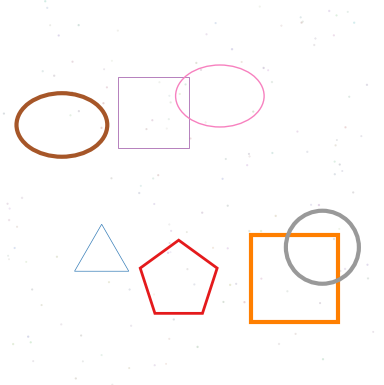[{"shape": "pentagon", "thickness": 2, "radius": 0.53, "center": [0.464, 0.271]}, {"shape": "triangle", "thickness": 0.5, "radius": 0.41, "center": [0.264, 0.336]}, {"shape": "square", "thickness": 0.5, "radius": 0.46, "center": [0.399, 0.707]}, {"shape": "square", "thickness": 3, "radius": 0.56, "center": [0.764, 0.276]}, {"shape": "oval", "thickness": 3, "radius": 0.59, "center": [0.161, 0.675]}, {"shape": "oval", "thickness": 1, "radius": 0.57, "center": [0.571, 0.751]}, {"shape": "circle", "thickness": 3, "radius": 0.47, "center": [0.837, 0.358]}]